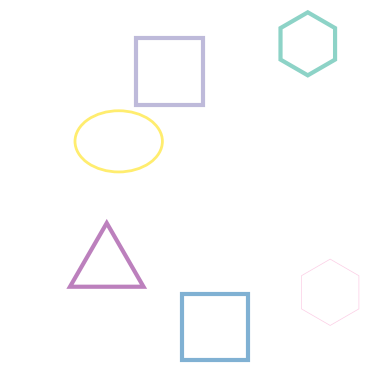[{"shape": "hexagon", "thickness": 3, "radius": 0.41, "center": [0.799, 0.886]}, {"shape": "square", "thickness": 3, "radius": 0.43, "center": [0.44, 0.814]}, {"shape": "square", "thickness": 3, "radius": 0.43, "center": [0.558, 0.15]}, {"shape": "hexagon", "thickness": 0.5, "radius": 0.43, "center": [0.858, 0.241]}, {"shape": "triangle", "thickness": 3, "radius": 0.55, "center": [0.277, 0.31]}, {"shape": "oval", "thickness": 2, "radius": 0.57, "center": [0.308, 0.633]}]